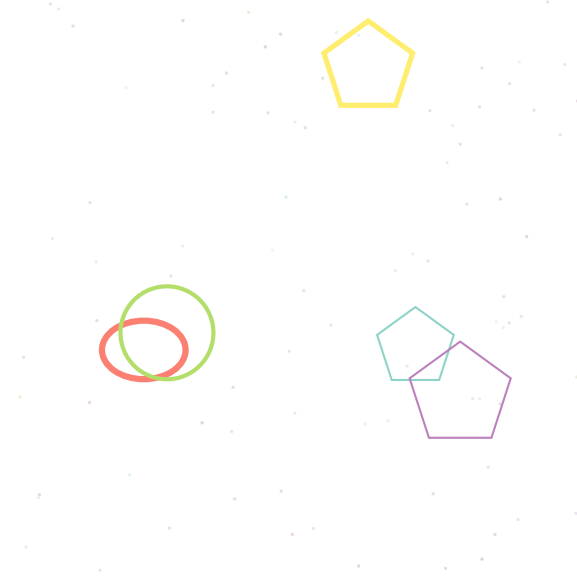[{"shape": "pentagon", "thickness": 1, "radius": 0.35, "center": [0.719, 0.398]}, {"shape": "oval", "thickness": 3, "radius": 0.36, "center": [0.249, 0.393]}, {"shape": "circle", "thickness": 2, "radius": 0.4, "center": [0.289, 0.423]}, {"shape": "pentagon", "thickness": 1, "radius": 0.46, "center": [0.797, 0.316]}, {"shape": "pentagon", "thickness": 2.5, "radius": 0.4, "center": [0.638, 0.882]}]